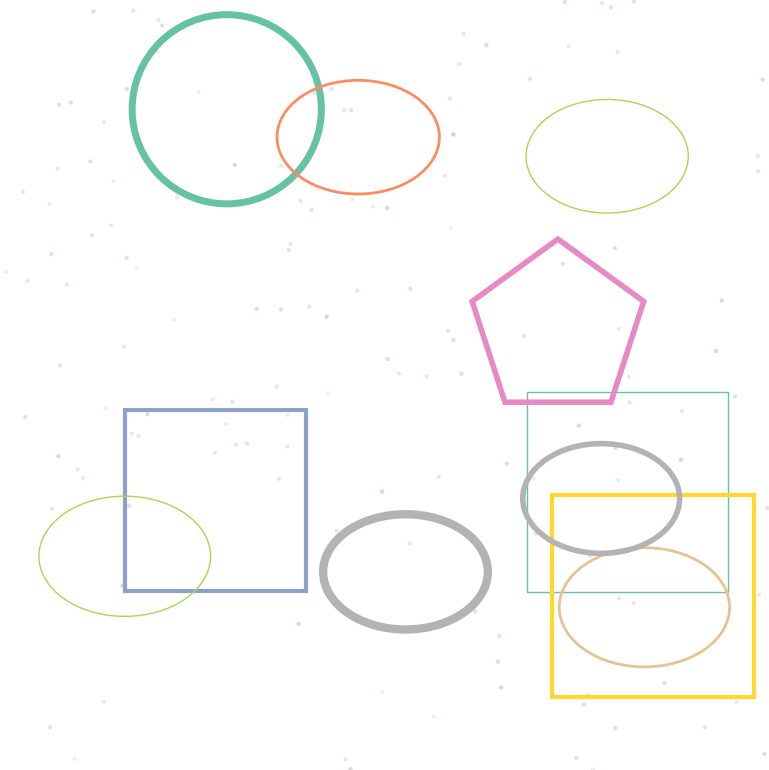[{"shape": "square", "thickness": 0.5, "radius": 0.65, "center": [0.815, 0.361]}, {"shape": "circle", "thickness": 2.5, "radius": 0.61, "center": [0.294, 0.858]}, {"shape": "oval", "thickness": 1, "radius": 0.53, "center": [0.465, 0.822]}, {"shape": "square", "thickness": 1.5, "radius": 0.59, "center": [0.28, 0.35]}, {"shape": "pentagon", "thickness": 2, "radius": 0.59, "center": [0.725, 0.572]}, {"shape": "oval", "thickness": 0.5, "radius": 0.53, "center": [0.789, 0.797]}, {"shape": "oval", "thickness": 0.5, "radius": 0.56, "center": [0.162, 0.278]}, {"shape": "square", "thickness": 1.5, "radius": 0.66, "center": [0.848, 0.225]}, {"shape": "oval", "thickness": 1, "radius": 0.55, "center": [0.837, 0.211]}, {"shape": "oval", "thickness": 3, "radius": 0.53, "center": [0.527, 0.257]}, {"shape": "oval", "thickness": 2, "radius": 0.51, "center": [0.781, 0.353]}]